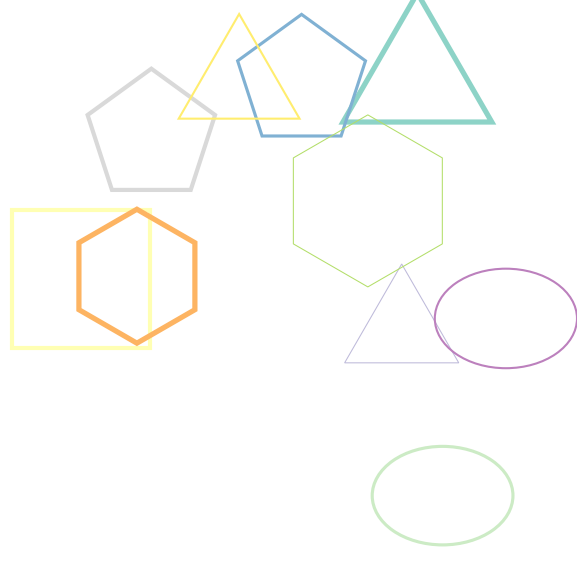[{"shape": "triangle", "thickness": 2.5, "radius": 0.74, "center": [0.723, 0.862]}, {"shape": "square", "thickness": 2, "radius": 0.59, "center": [0.14, 0.516]}, {"shape": "triangle", "thickness": 0.5, "radius": 0.57, "center": [0.696, 0.428]}, {"shape": "pentagon", "thickness": 1.5, "radius": 0.58, "center": [0.522, 0.858]}, {"shape": "hexagon", "thickness": 2.5, "radius": 0.58, "center": [0.237, 0.521]}, {"shape": "hexagon", "thickness": 0.5, "radius": 0.74, "center": [0.637, 0.651]}, {"shape": "pentagon", "thickness": 2, "radius": 0.58, "center": [0.262, 0.764]}, {"shape": "oval", "thickness": 1, "radius": 0.62, "center": [0.876, 0.448]}, {"shape": "oval", "thickness": 1.5, "radius": 0.61, "center": [0.766, 0.141]}, {"shape": "triangle", "thickness": 1, "radius": 0.6, "center": [0.414, 0.854]}]